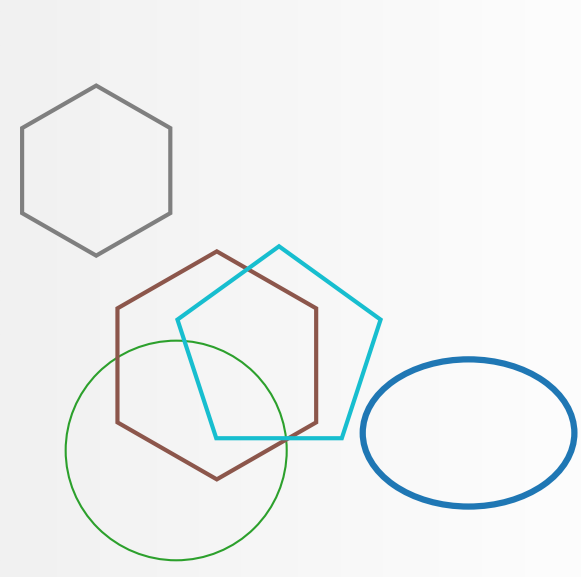[{"shape": "oval", "thickness": 3, "radius": 0.91, "center": [0.806, 0.249]}, {"shape": "circle", "thickness": 1, "radius": 0.95, "center": [0.303, 0.219]}, {"shape": "hexagon", "thickness": 2, "radius": 0.99, "center": [0.373, 0.366]}, {"shape": "hexagon", "thickness": 2, "radius": 0.74, "center": [0.166, 0.704]}, {"shape": "pentagon", "thickness": 2, "radius": 0.92, "center": [0.48, 0.389]}]